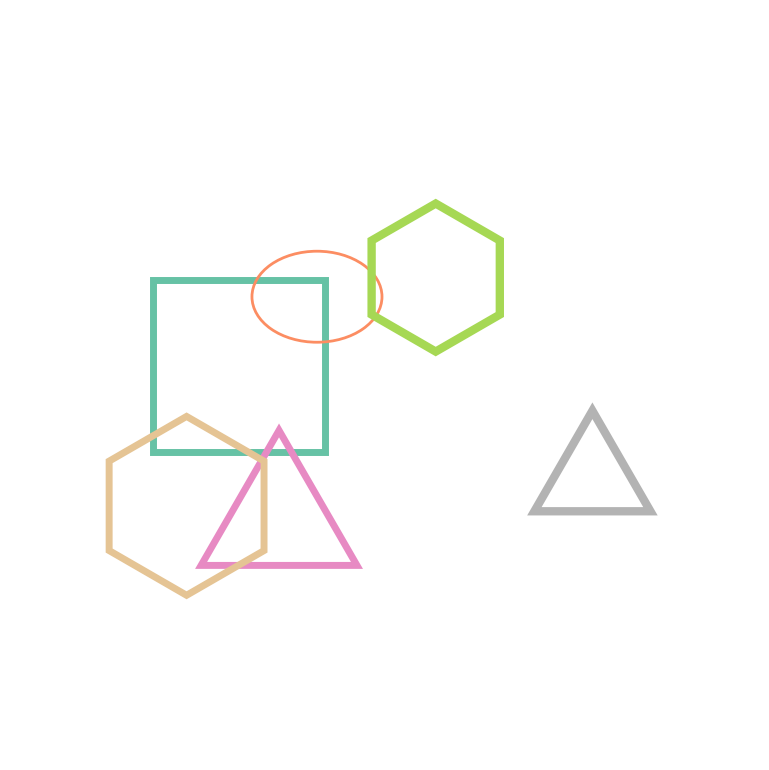[{"shape": "square", "thickness": 2.5, "radius": 0.56, "center": [0.311, 0.524]}, {"shape": "oval", "thickness": 1, "radius": 0.42, "center": [0.412, 0.615]}, {"shape": "triangle", "thickness": 2.5, "radius": 0.58, "center": [0.362, 0.324]}, {"shape": "hexagon", "thickness": 3, "radius": 0.48, "center": [0.566, 0.64]}, {"shape": "hexagon", "thickness": 2.5, "radius": 0.58, "center": [0.242, 0.343]}, {"shape": "triangle", "thickness": 3, "radius": 0.44, "center": [0.769, 0.38]}]